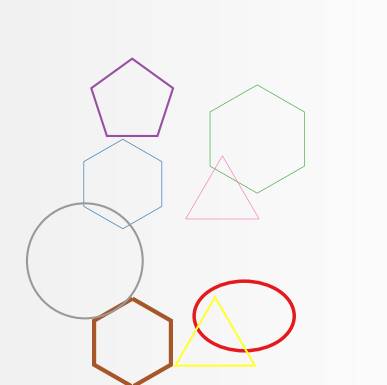[{"shape": "oval", "thickness": 2.5, "radius": 0.65, "center": [0.63, 0.179]}, {"shape": "hexagon", "thickness": 0.5, "radius": 0.58, "center": [0.317, 0.522]}, {"shape": "hexagon", "thickness": 0.5, "radius": 0.7, "center": [0.664, 0.639]}, {"shape": "pentagon", "thickness": 1.5, "radius": 0.55, "center": [0.341, 0.737]}, {"shape": "triangle", "thickness": 1.5, "radius": 0.59, "center": [0.555, 0.11]}, {"shape": "hexagon", "thickness": 3, "radius": 0.57, "center": [0.342, 0.11]}, {"shape": "triangle", "thickness": 0.5, "radius": 0.55, "center": [0.574, 0.486]}, {"shape": "circle", "thickness": 1.5, "radius": 0.75, "center": [0.219, 0.322]}]